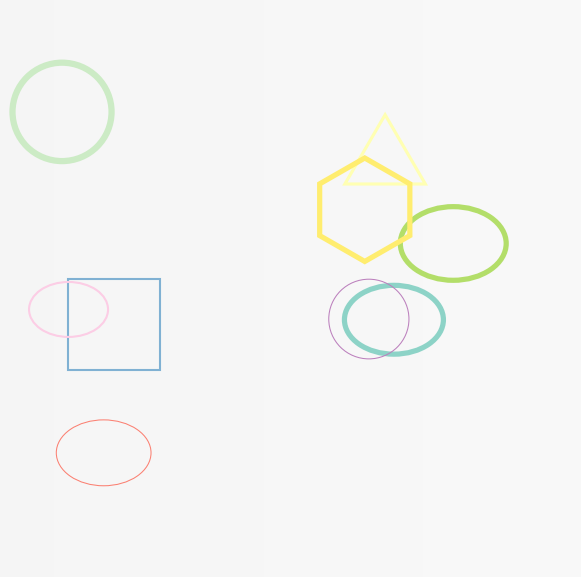[{"shape": "oval", "thickness": 2.5, "radius": 0.43, "center": [0.678, 0.445]}, {"shape": "triangle", "thickness": 1.5, "radius": 0.4, "center": [0.663, 0.72]}, {"shape": "oval", "thickness": 0.5, "radius": 0.41, "center": [0.178, 0.215]}, {"shape": "square", "thickness": 1, "radius": 0.39, "center": [0.197, 0.437]}, {"shape": "oval", "thickness": 2.5, "radius": 0.46, "center": [0.78, 0.578]}, {"shape": "oval", "thickness": 1, "radius": 0.34, "center": [0.118, 0.463]}, {"shape": "circle", "thickness": 0.5, "radius": 0.34, "center": [0.635, 0.447]}, {"shape": "circle", "thickness": 3, "radius": 0.43, "center": [0.107, 0.805]}, {"shape": "hexagon", "thickness": 2.5, "radius": 0.45, "center": [0.628, 0.636]}]